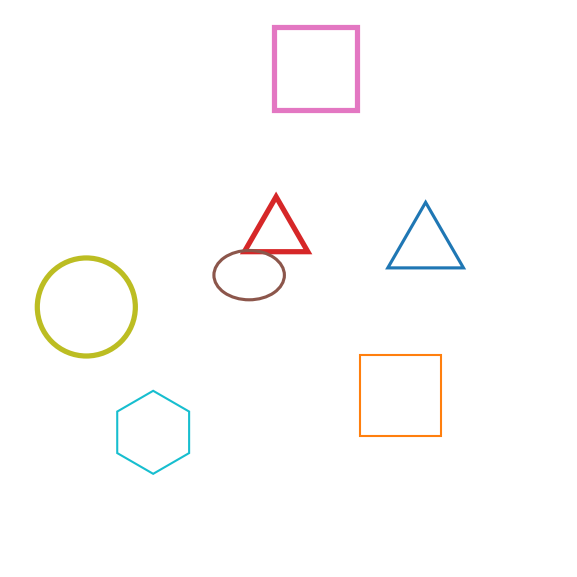[{"shape": "triangle", "thickness": 1.5, "radius": 0.38, "center": [0.737, 0.573]}, {"shape": "square", "thickness": 1, "radius": 0.35, "center": [0.693, 0.315]}, {"shape": "triangle", "thickness": 2.5, "radius": 0.32, "center": [0.478, 0.595]}, {"shape": "oval", "thickness": 1.5, "radius": 0.31, "center": [0.431, 0.523]}, {"shape": "square", "thickness": 2.5, "radius": 0.36, "center": [0.546, 0.881]}, {"shape": "circle", "thickness": 2.5, "radius": 0.42, "center": [0.149, 0.468]}, {"shape": "hexagon", "thickness": 1, "radius": 0.36, "center": [0.265, 0.251]}]